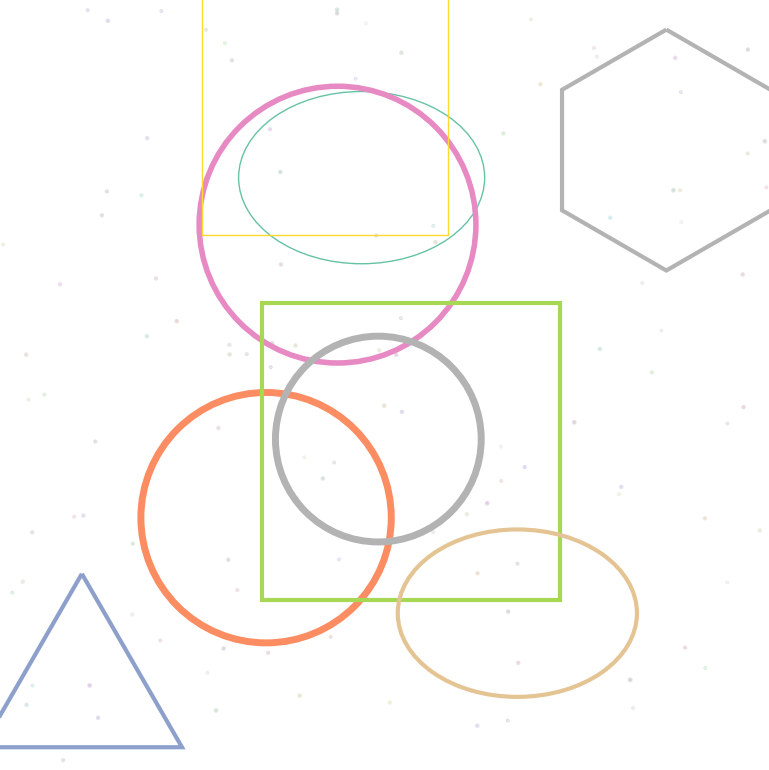[{"shape": "oval", "thickness": 0.5, "radius": 0.8, "center": [0.47, 0.769]}, {"shape": "circle", "thickness": 2.5, "radius": 0.81, "center": [0.346, 0.328]}, {"shape": "triangle", "thickness": 1.5, "radius": 0.75, "center": [0.106, 0.105]}, {"shape": "circle", "thickness": 2, "radius": 0.9, "center": [0.438, 0.708]}, {"shape": "square", "thickness": 1.5, "radius": 0.97, "center": [0.534, 0.414]}, {"shape": "square", "thickness": 0.5, "radius": 0.8, "center": [0.422, 0.855]}, {"shape": "oval", "thickness": 1.5, "radius": 0.78, "center": [0.672, 0.204]}, {"shape": "circle", "thickness": 2.5, "radius": 0.67, "center": [0.491, 0.43]}, {"shape": "hexagon", "thickness": 1.5, "radius": 0.78, "center": [0.865, 0.805]}]